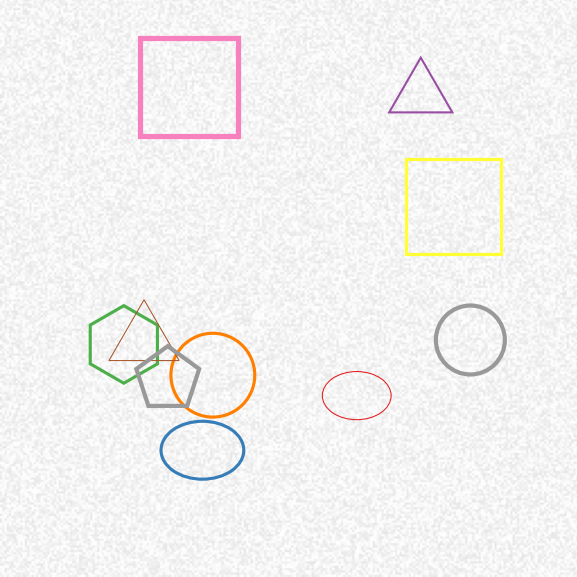[{"shape": "oval", "thickness": 0.5, "radius": 0.3, "center": [0.618, 0.314]}, {"shape": "oval", "thickness": 1.5, "radius": 0.36, "center": [0.35, 0.22]}, {"shape": "hexagon", "thickness": 1.5, "radius": 0.34, "center": [0.214, 0.403]}, {"shape": "triangle", "thickness": 1, "radius": 0.32, "center": [0.729, 0.836]}, {"shape": "circle", "thickness": 1.5, "radius": 0.36, "center": [0.369, 0.35]}, {"shape": "square", "thickness": 1.5, "radius": 0.41, "center": [0.786, 0.642]}, {"shape": "triangle", "thickness": 0.5, "radius": 0.35, "center": [0.249, 0.41]}, {"shape": "square", "thickness": 2.5, "radius": 0.42, "center": [0.328, 0.849]}, {"shape": "pentagon", "thickness": 2, "radius": 0.29, "center": [0.291, 0.343]}, {"shape": "circle", "thickness": 2, "radius": 0.3, "center": [0.814, 0.41]}]